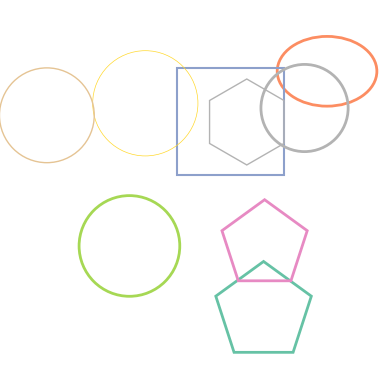[{"shape": "pentagon", "thickness": 2, "radius": 0.65, "center": [0.685, 0.19]}, {"shape": "oval", "thickness": 2, "radius": 0.65, "center": [0.849, 0.815]}, {"shape": "square", "thickness": 1.5, "radius": 0.7, "center": [0.599, 0.685]}, {"shape": "pentagon", "thickness": 2, "radius": 0.58, "center": [0.687, 0.365]}, {"shape": "circle", "thickness": 2, "radius": 0.65, "center": [0.336, 0.361]}, {"shape": "circle", "thickness": 0.5, "radius": 0.68, "center": [0.377, 0.732]}, {"shape": "circle", "thickness": 1, "radius": 0.62, "center": [0.122, 0.701]}, {"shape": "circle", "thickness": 2, "radius": 0.57, "center": [0.791, 0.719]}, {"shape": "hexagon", "thickness": 1, "radius": 0.56, "center": [0.641, 0.683]}]